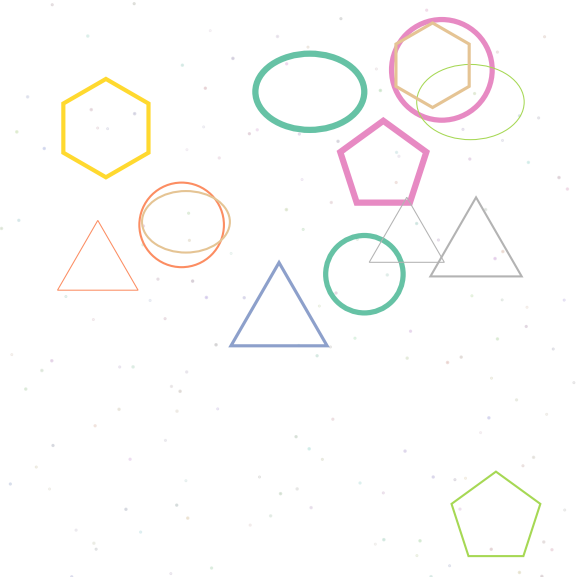[{"shape": "circle", "thickness": 2.5, "radius": 0.34, "center": [0.631, 0.524]}, {"shape": "oval", "thickness": 3, "radius": 0.47, "center": [0.537, 0.84]}, {"shape": "circle", "thickness": 1, "radius": 0.37, "center": [0.315, 0.61]}, {"shape": "triangle", "thickness": 0.5, "radius": 0.4, "center": [0.169, 0.537]}, {"shape": "triangle", "thickness": 1.5, "radius": 0.48, "center": [0.483, 0.448]}, {"shape": "circle", "thickness": 2.5, "radius": 0.44, "center": [0.765, 0.878]}, {"shape": "pentagon", "thickness": 3, "radius": 0.39, "center": [0.664, 0.712]}, {"shape": "pentagon", "thickness": 1, "radius": 0.4, "center": [0.859, 0.102]}, {"shape": "oval", "thickness": 0.5, "radius": 0.47, "center": [0.815, 0.822]}, {"shape": "hexagon", "thickness": 2, "radius": 0.43, "center": [0.183, 0.777]}, {"shape": "hexagon", "thickness": 1.5, "radius": 0.37, "center": [0.749, 0.886]}, {"shape": "oval", "thickness": 1, "radius": 0.38, "center": [0.322, 0.615]}, {"shape": "triangle", "thickness": 1, "radius": 0.46, "center": [0.824, 0.566]}, {"shape": "triangle", "thickness": 0.5, "radius": 0.38, "center": [0.704, 0.582]}]